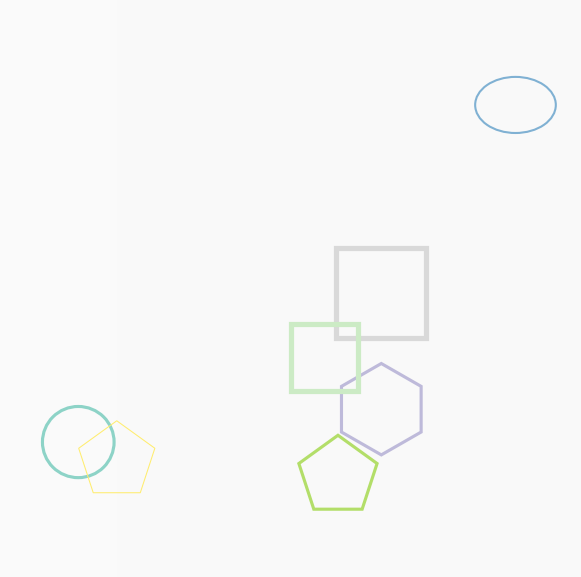[{"shape": "circle", "thickness": 1.5, "radius": 0.31, "center": [0.135, 0.234]}, {"shape": "hexagon", "thickness": 1.5, "radius": 0.4, "center": [0.656, 0.291]}, {"shape": "oval", "thickness": 1, "radius": 0.35, "center": [0.887, 0.817]}, {"shape": "pentagon", "thickness": 1.5, "radius": 0.35, "center": [0.581, 0.175]}, {"shape": "square", "thickness": 2.5, "radius": 0.39, "center": [0.656, 0.492]}, {"shape": "square", "thickness": 2.5, "radius": 0.29, "center": [0.558, 0.38]}, {"shape": "pentagon", "thickness": 0.5, "radius": 0.34, "center": [0.201, 0.202]}]